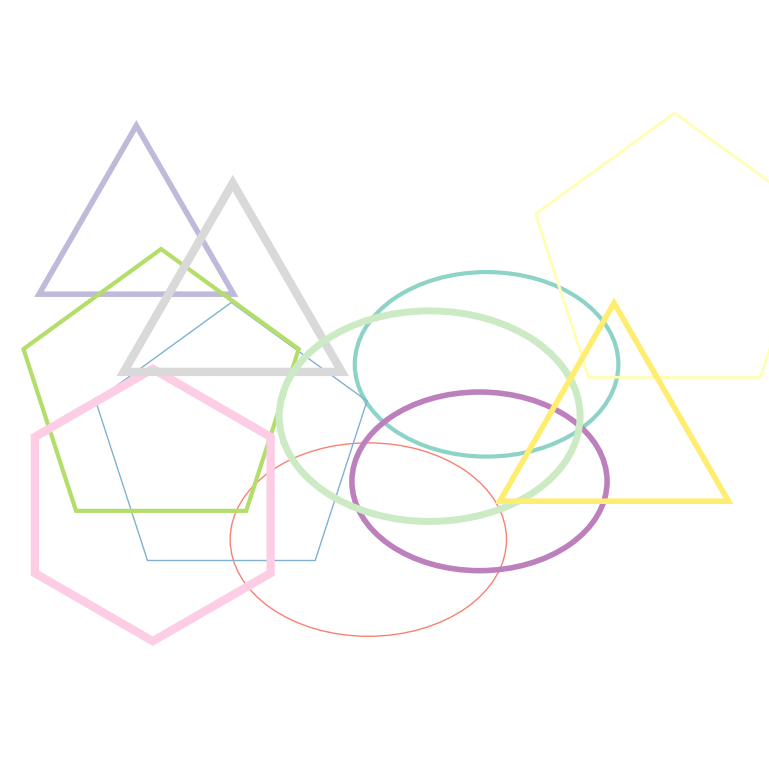[{"shape": "oval", "thickness": 1.5, "radius": 0.86, "center": [0.632, 0.527]}, {"shape": "pentagon", "thickness": 1, "radius": 0.95, "center": [0.876, 0.664]}, {"shape": "triangle", "thickness": 2, "radius": 0.73, "center": [0.177, 0.691]}, {"shape": "oval", "thickness": 0.5, "radius": 0.9, "center": [0.478, 0.299]}, {"shape": "pentagon", "thickness": 0.5, "radius": 0.93, "center": [0.3, 0.422]}, {"shape": "pentagon", "thickness": 1.5, "radius": 0.94, "center": [0.209, 0.489]}, {"shape": "hexagon", "thickness": 3, "radius": 0.88, "center": [0.198, 0.344]}, {"shape": "triangle", "thickness": 3, "radius": 0.82, "center": [0.302, 0.599]}, {"shape": "oval", "thickness": 2, "radius": 0.83, "center": [0.623, 0.375]}, {"shape": "oval", "thickness": 2.5, "radius": 0.98, "center": [0.558, 0.46]}, {"shape": "triangle", "thickness": 2, "radius": 0.86, "center": [0.797, 0.435]}]